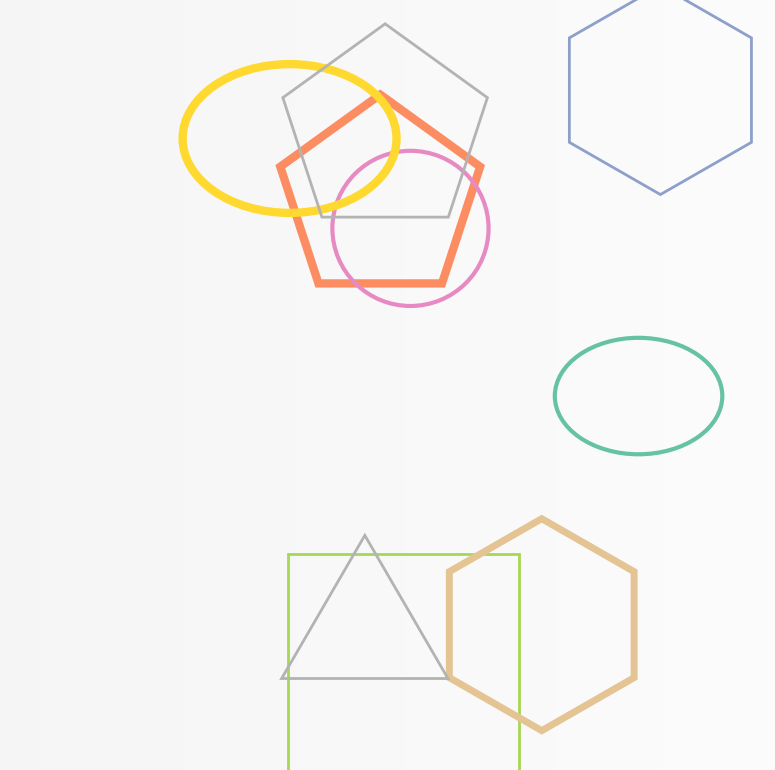[{"shape": "oval", "thickness": 1.5, "radius": 0.54, "center": [0.824, 0.486]}, {"shape": "pentagon", "thickness": 3, "radius": 0.68, "center": [0.491, 0.742]}, {"shape": "hexagon", "thickness": 1, "radius": 0.68, "center": [0.852, 0.883]}, {"shape": "circle", "thickness": 1.5, "radius": 0.5, "center": [0.53, 0.703]}, {"shape": "square", "thickness": 1, "radius": 0.75, "center": [0.521, 0.132]}, {"shape": "oval", "thickness": 3, "radius": 0.69, "center": [0.374, 0.82]}, {"shape": "hexagon", "thickness": 2.5, "radius": 0.69, "center": [0.699, 0.189]}, {"shape": "triangle", "thickness": 1, "radius": 0.62, "center": [0.471, 0.181]}, {"shape": "pentagon", "thickness": 1, "radius": 0.69, "center": [0.497, 0.83]}]